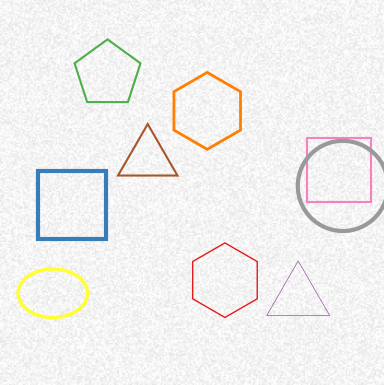[{"shape": "hexagon", "thickness": 1, "radius": 0.48, "center": [0.584, 0.272]}, {"shape": "square", "thickness": 3, "radius": 0.44, "center": [0.187, 0.468]}, {"shape": "pentagon", "thickness": 1.5, "radius": 0.45, "center": [0.279, 0.808]}, {"shape": "triangle", "thickness": 0.5, "radius": 0.47, "center": [0.775, 0.228]}, {"shape": "hexagon", "thickness": 2, "radius": 0.5, "center": [0.538, 0.712]}, {"shape": "oval", "thickness": 2.5, "radius": 0.45, "center": [0.137, 0.238]}, {"shape": "triangle", "thickness": 1.5, "radius": 0.45, "center": [0.384, 0.589]}, {"shape": "square", "thickness": 1.5, "radius": 0.42, "center": [0.881, 0.559]}, {"shape": "circle", "thickness": 3, "radius": 0.59, "center": [0.891, 0.517]}]